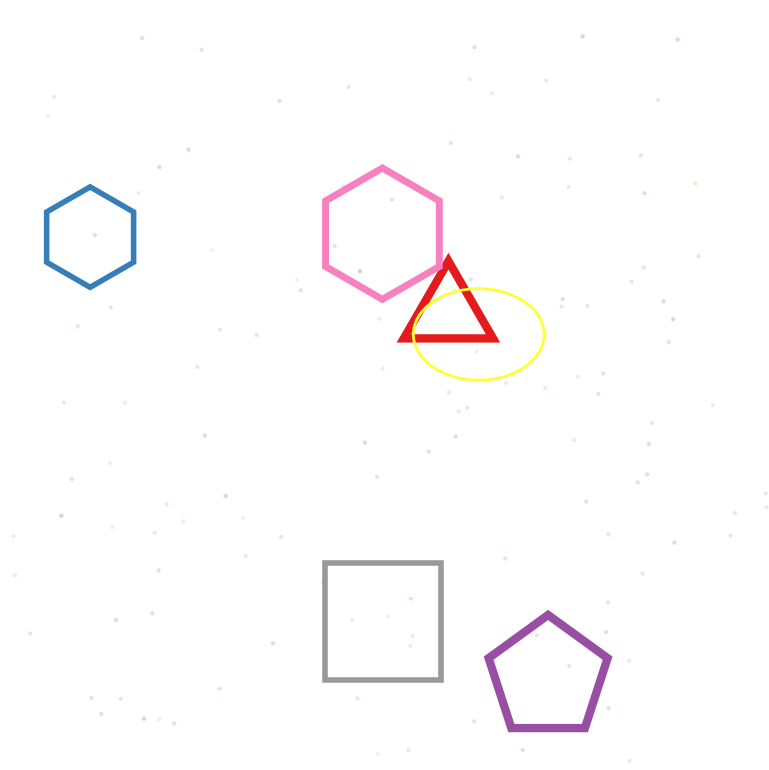[{"shape": "triangle", "thickness": 3, "radius": 0.33, "center": [0.582, 0.594]}, {"shape": "hexagon", "thickness": 2, "radius": 0.33, "center": [0.117, 0.692]}, {"shape": "pentagon", "thickness": 3, "radius": 0.41, "center": [0.712, 0.12]}, {"shape": "oval", "thickness": 1, "radius": 0.42, "center": [0.622, 0.566]}, {"shape": "hexagon", "thickness": 2.5, "radius": 0.43, "center": [0.497, 0.696]}, {"shape": "square", "thickness": 2, "radius": 0.38, "center": [0.497, 0.193]}]